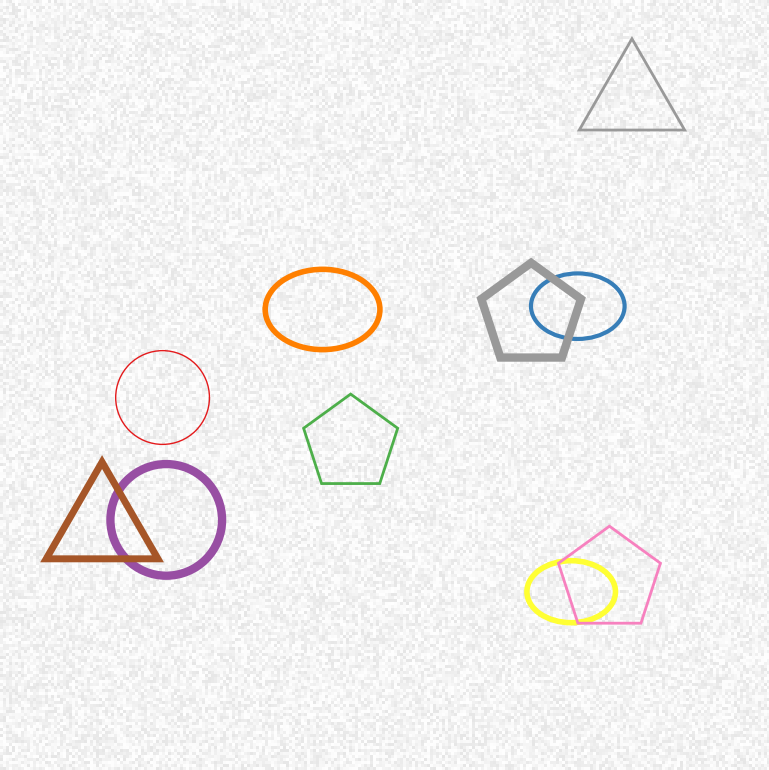[{"shape": "circle", "thickness": 0.5, "radius": 0.3, "center": [0.211, 0.484]}, {"shape": "oval", "thickness": 1.5, "radius": 0.3, "center": [0.75, 0.602]}, {"shape": "pentagon", "thickness": 1, "radius": 0.32, "center": [0.455, 0.424]}, {"shape": "circle", "thickness": 3, "radius": 0.36, "center": [0.216, 0.325]}, {"shape": "oval", "thickness": 2, "radius": 0.37, "center": [0.419, 0.598]}, {"shape": "oval", "thickness": 2, "radius": 0.29, "center": [0.742, 0.232]}, {"shape": "triangle", "thickness": 2.5, "radius": 0.42, "center": [0.133, 0.316]}, {"shape": "pentagon", "thickness": 1, "radius": 0.35, "center": [0.791, 0.247]}, {"shape": "pentagon", "thickness": 3, "radius": 0.34, "center": [0.69, 0.591]}, {"shape": "triangle", "thickness": 1, "radius": 0.4, "center": [0.821, 0.871]}]